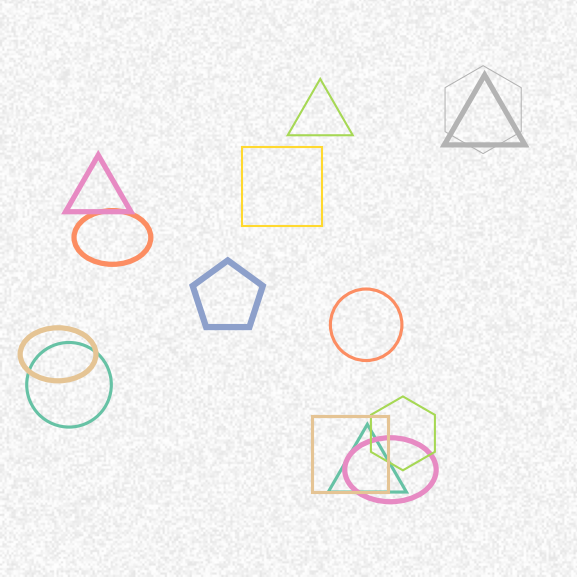[{"shape": "triangle", "thickness": 1.5, "radius": 0.39, "center": [0.636, 0.186]}, {"shape": "circle", "thickness": 1.5, "radius": 0.37, "center": [0.12, 0.333]}, {"shape": "circle", "thickness": 1.5, "radius": 0.31, "center": [0.634, 0.437]}, {"shape": "oval", "thickness": 2.5, "radius": 0.33, "center": [0.195, 0.588]}, {"shape": "pentagon", "thickness": 3, "radius": 0.32, "center": [0.394, 0.484]}, {"shape": "oval", "thickness": 2.5, "radius": 0.4, "center": [0.676, 0.186]}, {"shape": "triangle", "thickness": 2.5, "radius": 0.33, "center": [0.17, 0.665]}, {"shape": "triangle", "thickness": 1, "radius": 0.33, "center": [0.554, 0.797]}, {"shape": "hexagon", "thickness": 1, "radius": 0.32, "center": [0.698, 0.249]}, {"shape": "square", "thickness": 1, "radius": 0.34, "center": [0.488, 0.676]}, {"shape": "oval", "thickness": 2.5, "radius": 0.33, "center": [0.101, 0.386]}, {"shape": "square", "thickness": 1.5, "radius": 0.33, "center": [0.606, 0.213]}, {"shape": "triangle", "thickness": 2.5, "radius": 0.4, "center": [0.839, 0.789]}, {"shape": "hexagon", "thickness": 0.5, "radius": 0.38, "center": [0.837, 0.809]}]